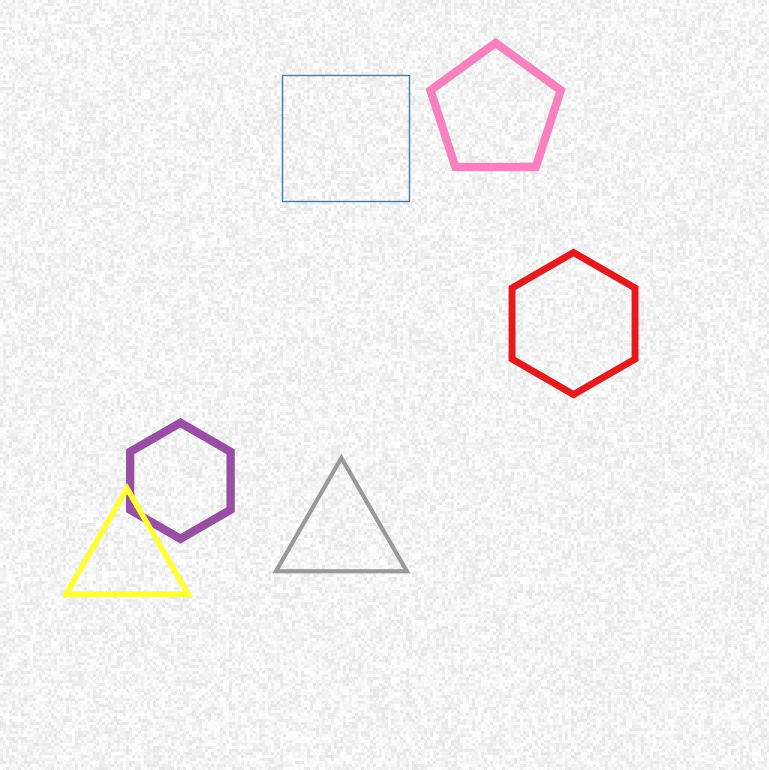[{"shape": "hexagon", "thickness": 2.5, "radius": 0.46, "center": [0.745, 0.58]}, {"shape": "square", "thickness": 0.5, "radius": 0.41, "center": [0.449, 0.821]}, {"shape": "hexagon", "thickness": 3, "radius": 0.38, "center": [0.234, 0.376]}, {"shape": "triangle", "thickness": 2, "radius": 0.46, "center": [0.165, 0.274]}, {"shape": "pentagon", "thickness": 3, "radius": 0.44, "center": [0.644, 0.855]}, {"shape": "triangle", "thickness": 1.5, "radius": 0.49, "center": [0.443, 0.307]}]